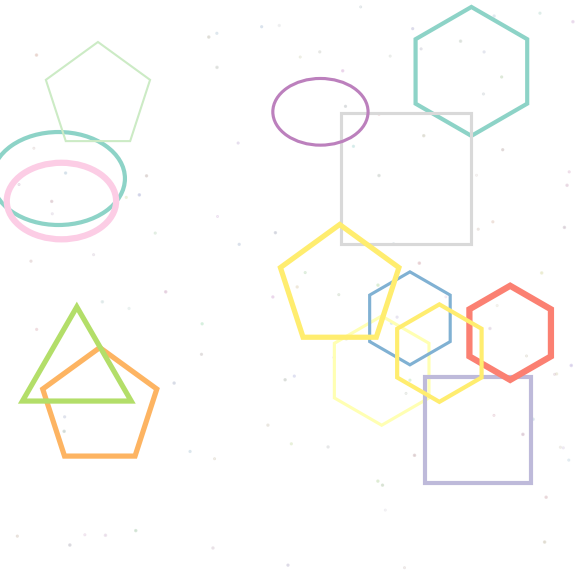[{"shape": "hexagon", "thickness": 2, "radius": 0.56, "center": [0.816, 0.875]}, {"shape": "oval", "thickness": 2, "radius": 0.57, "center": [0.101, 0.69]}, {"shape": "hexagon", "thickness": 1.5, "radius": 0.47, "center": [0.661, 0.357]}, {"shape": "square", "thickness": 2, "radius": 0.46, "center": [0.828, 0.254]}, {"shape": "hexagon", "thickness": 3, "radius": 0.41, "center": [0.883, 0.423]}, {"shape": "hexagon", "thickness": 1.5, "radius": 0.4, "center": [0.71, 0.448]}, {"shape": "pentagon", "thickness": 2.5, "radius": 0.52, "center": [0.173, 0.293]}, {"shape": "triangle", "thickness": 2.5, "radius": 0.54, "center": [0.133, 0.359]}, {"shape": "oval", "thickness": 3, "radius": 0.47, "center": [0.106, 0.651]}, {"shape": "square", "thickness": 1.5, "radius": 0.57, "center": [0.703, 0.69]}, {"shape": "oval", "thickness": 1.5, "radius": 0.41, "center": [0.555, 0.806]}, {"shape": "pentagon", "thickness": 1, "radius": 0.47, "center": [0.17, 0.832]}, {"shape": "pentagon", "thickness": 2.5, "radius": 0.54, "center": [0.588, 0.502]}, {"shape": "hexagon", "thickness": 2, "radius": 0.42, "center": [0.761, 0.388]}]